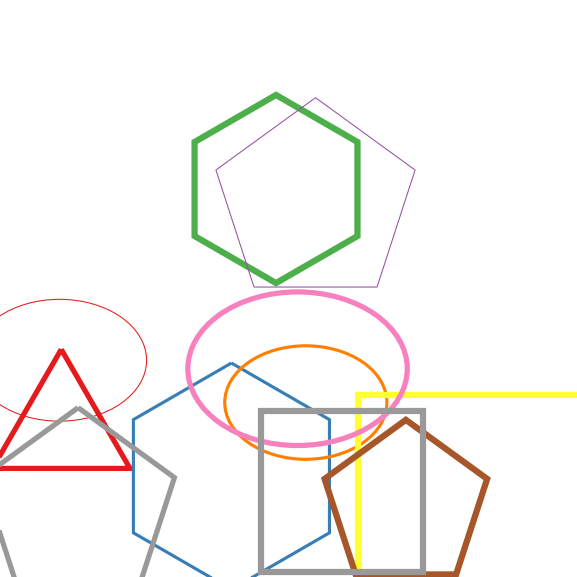[{"shape": "triangle", "thickness": 2.5, "radius": 0.69, "center": [0.106, 0.257]}, {"shape": "oval", "thickness": 0.5, "radius": 0.75, "center": [0.103, 0.375]}, {"shape": "hexagon", "thickness": 1.5, "radius": 0.98, "center": [0.401, 0.175]}, {"shape": "hexagon", "thickness": 3, "radius": 0.81, "center": [0.478, 0.672]}, {"shape": "pentagon", "thickness": 0.5, "radius": 0.91, "center": [0.546, 0.649]}, {"shape": "oval", "thickness": 1.5, "radius": 0.7, "center": [0.53, 0.302]}, {"shape": "square", "thickness": 3, "radius": 0.98, "center": [0.816, 0.118]}, {"shape": "pentagon", "thickness": 3, "radius": 0.74, "center": [0.703, 0.124]}, {"shape": "oval", "thickness": 2.5, "radius": 0.95, "center": [0.515, 0.361]}, {"shape": "square", "thickness": 3, "radius": 0.7, "center": [0.592, 0.148]}, {"shape": "pentagon", "thickness": 2.5, "radius": 0.88, "center": [0.135, 0.118]}]